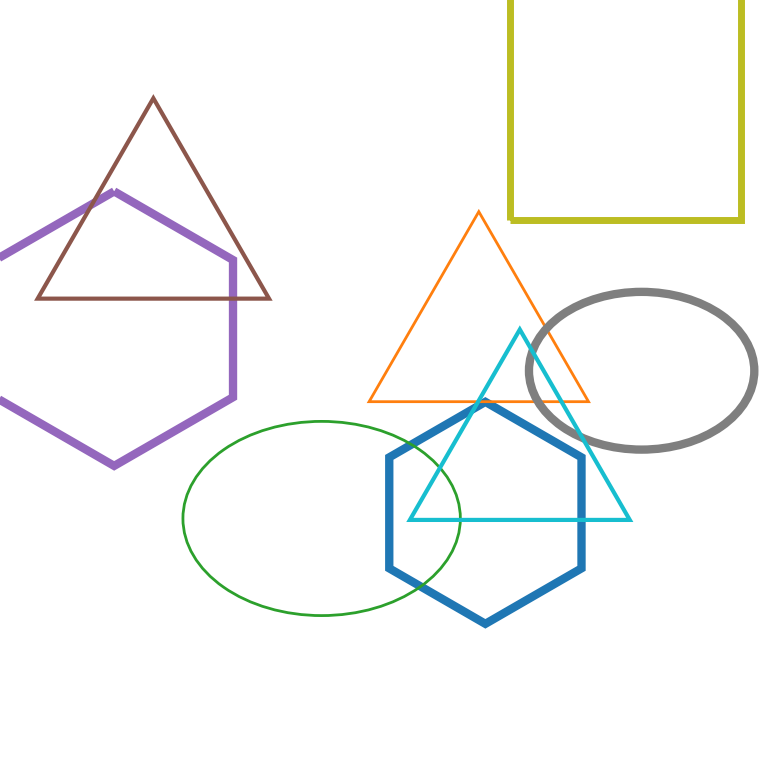[{"shape": "hexagon", "thickness": 3, "radius": 0.72, "center": [0.63, 0.334]}, {"shape": "triangle", "thickness": 1, "radius": 0.82, "center": [0.622, 0.561]}, {"shape": "oval", "thickness": 1, "radius": 0.9, "center": [0.418, 0.327]}, {"shape": "hexagon", "thickness": 3, "radius": 0.89, "center": [0.148, 0.573]}, {"shape": "triangle", "thickness": 1.5, "radius": 0.87, "center": [0.199, 0.699]}, {"shape": "oval", "thickness": 3, "radius": 0.73, "center": [0.833, 0.519]}, {"shape": "square", "thickness": 2.5, "radius": 0.75, "center": [0.812, 0.865]}, {"shape": "triangle", "thickness": 1.5, "radius": 0.82, "center": [0.675, 0.407]}]